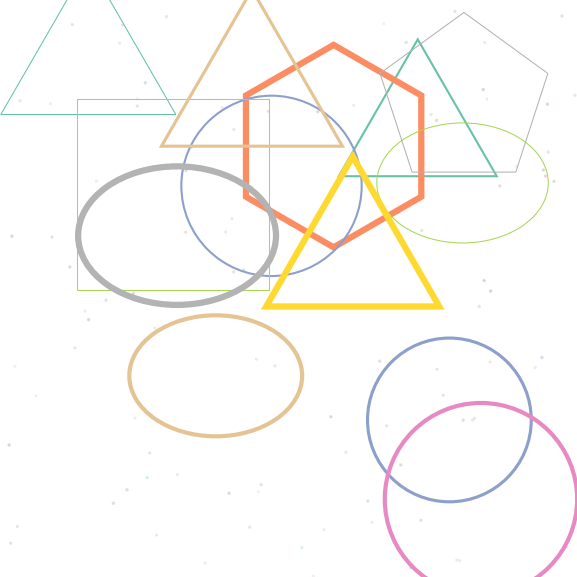[{"shape": "triangle", "thickness": 0.5, "radius": 0.87, "center": [0.153, 0.888]}, {"shape": "triangle", "thickness": 1, "radius": 0.79, "center": [0.723, 0.773]}, {"shape": "hexagon", "thickness": 3, "radius": 0.88, "center": [0.578, 0.746]}, {"shape": "circle", "thickness": 1, "radius": 0.78, "center": [0.47, 0.677]}, {"shape": "circle", "thickness": 1.5, "radius": 0.71, "center": [0.778, 0.272]}, {"shape": "circle", "thickness": 2, "radius": 0.83, "center": [0.833, 0.135]}, {"shape": "square", "thickness": 0.5, "radius": 0.83, "center": [0.3, 0.662]}, {"shape": "oval", "thickness": 0.5, "radius": 0.74, "center": [0.801, 0.682]}, {"shape": "triangle", "thickness": 3, "radius": 0.87, "center": [0.611, 0.555]}, {"shape": "oval", "thickness": 2, "radius": 0.75, "center": [0.374, 0.348]}, {"shape": "triangle", "thickness": 1.5, "radius": 0.9, "center": [0.436, 0.836]}, {"shape": "oval", "thickness": 3, "radius": 0.86, "center": [0.307, 0.591]}, {"shape": "pentagon", "thickness": 0.5, "radius": 0.76, "center": [0.803, 0.825]}]